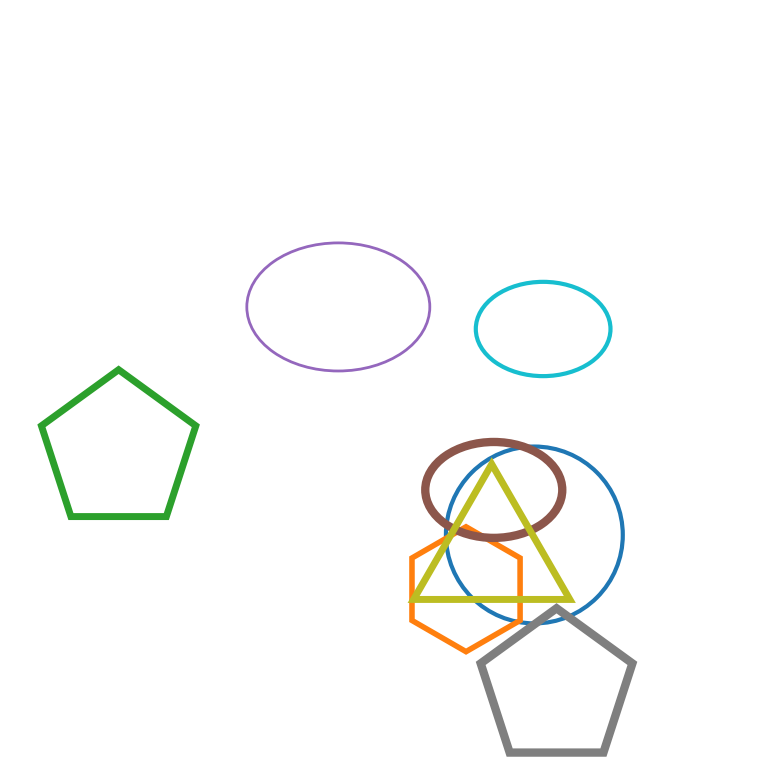[{"shape": "circle", "thickness": 1.5, "radius": 0.57, "center": [0.694, 0.305]}, {"shape": "hexagon", "thickness": 2, "radius": 0.41, "center": [0.605, 0.235]}, {"shape": "pentagon", "thickness": 2.5, "radius": 0.53, "center": [0.154, 0.414]}, {"shape": "oval", "thickness": 1, "radius": 0.59, "center": [0.439, 0.601]}, {"shape": "oval", "thickness": 3, "radius": 0.44, "center": [0.641, 0.364]}, {"shape": "pentagon", "thickness": 3, "radius": 0.52, "center": [0.723, 0.106]}, {"shape": "triangle", "thickness": 2.5, "radius": 0.59, "center": [0.639, 0.28]}, {"shape": "oval", "thickness": 1.5, "radius": 0.44, "center": [0.705, 0.573]}]